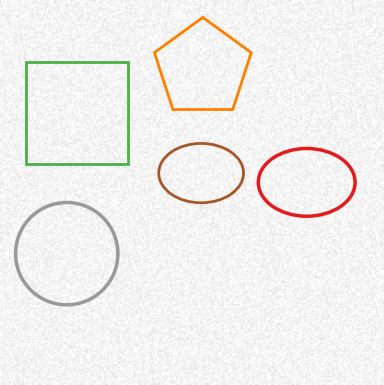[{"shape": "oval", "thickness": 2.5, "radius": 0.63, "center": [0.797, 0.526]}, {"shape": "square", "thickness": 2, "radius": 0.66, "center": [0.2, 0.706]}, {"shape": "pentagon", "thickness": 2, "radius": 0.66, "center": [0.527, 0.823]}, {"shape": "oval", "thickness": 2, "radius": 0.55, "center": [0.522, 0.55]}, {"shape": "circle", "thickness": 2.5, "radius": 0.66, "center": [0.173, 0.341]}]